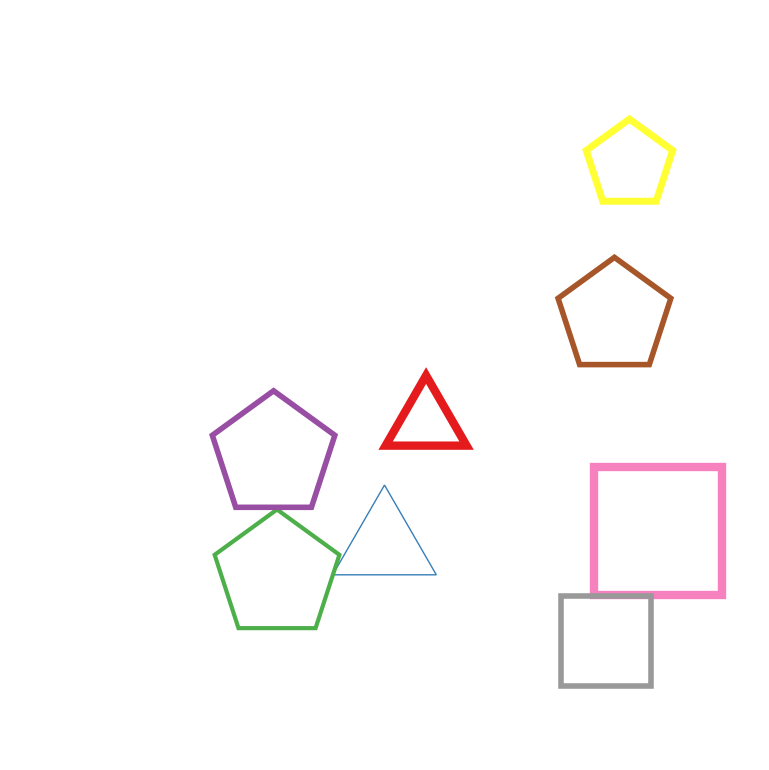[{"shape": "triangle", "thickness": 3, "radius": 0.3, "center": [0.553, 0.452]}, {"shape": "triangle", "thickness": 0.5, "radius": 0.39, "center": [0.499, 0.292]}, {"shape": "pentagon", "thickness": 1.5, "radius": 0.43, "center": [0.36, 0.253]}, {"shape": "pentagon", "thickness": 2, "radius": 0.42, "center": [0.355, 0.409]}, {"shape": "pentagon", "thickness": 2.5, "radius": 0.29, "center": [0.817, 0.786]}, {"shape": "pentagon", "thickness": 2, "radius": 0.38, "center": [0.798, 0.589]}, {"shape": "square", "thickness": 3, "radius": 0.41, "center": [0.854, 0.311]}, {"shape": "square", "thickness": 2, "radius": 0.29, "center": [0.787, 0.168]}]